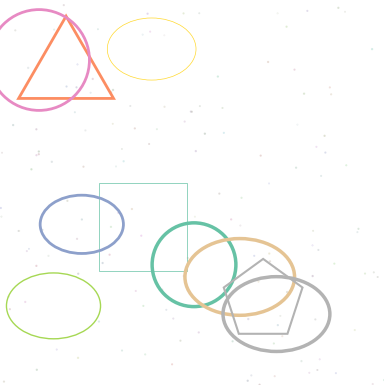[{"shape": "square", "thickness": 0.5, "radius": 0.57, "center": [0.372, 0.411]}, {"shape": "circle", "thickness": 2.5, "radius": 0.54, "center": [0.504, 0.312]}, {"shape": "triangle", "thickness": 2, "radius": 0.71, "center": [0.172, 0.816]}, {"shape": "oval", "thickness": 2, "radius": 0.54, "center": [0.212, 0.417]}, {"shape": "circle", "thickness": 2, "radius": 0.65, "center": [0.101, 0.844]}, {"shape": "oval", "thickness": 1, "radius": 0.61, "center": [0.139, 0.206]}, {"shape": "oval", "thickness": 0.5, "radius": 0.58, "center": [0.394, 0.873]}, {"shape": "oval", "thickness": 2.5, "radius": 0.71, "center": [0.623, 0.281]}, {"shape": "pentagon", "thickness": 1.5, "radius": 0.54, "center": [0.683, 0.22]}, {"shape": "oval", "thickness": 2.5, "radius": 0.69, "center": [0.718, 0.184]}]